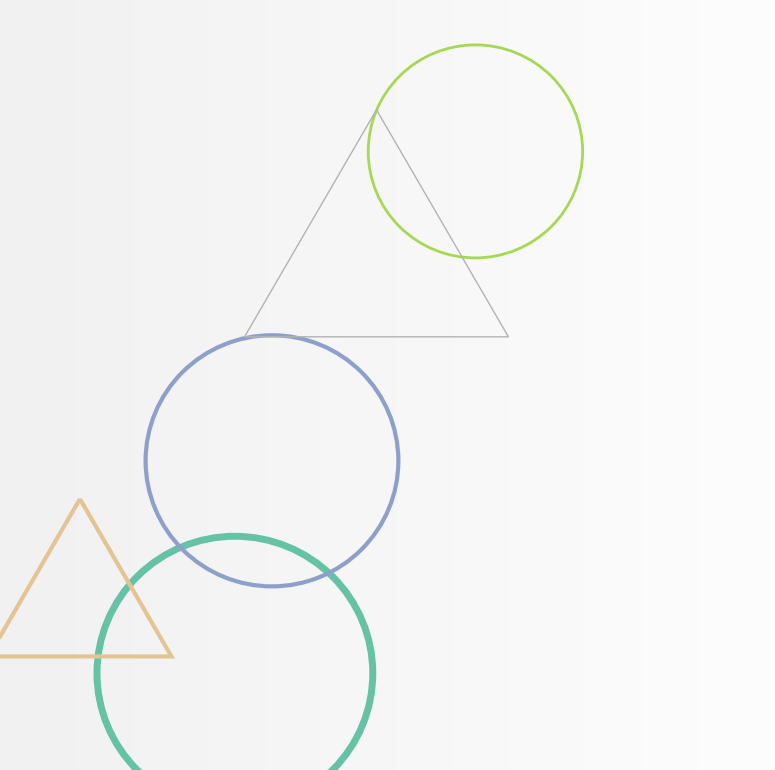[{"shape": "circle", "thickness": 2.5, "radius": 0.89, "center": [0.303, 0.126]}, {"shape": "circle", "thickness": 1.5, "radius": 0.82, "center": [0.351, 0.402]}, {"shape": "circle", "thickness": 1, "radius": 0.69, "center": [0.613, 0.803]}, {"shape": "triangle", "thickness": 1.5, "radius": 0.68, "center": [0.103, 0.216]}, {"shape": "triangle", "thickness": 0.5, "radius": 0.98, "center": [0.486, 0.661]}]